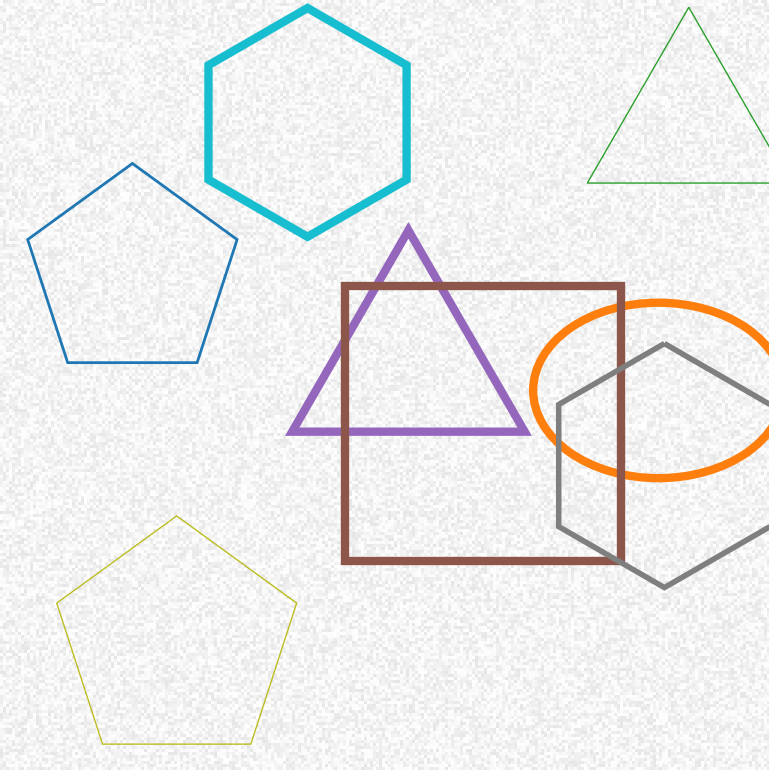[{"shape": "pentagon", "thickness": 1, "radius": 0.71, "center": [0.172, 0.645]}, {"shape": "oval", "thickness": 3, "radius": 0.81, "center": [0.855, 0.493]}, {"shape": "triangle", "thickness": 0.5, "radius": 0.76, "center": [0.895, 0.838]}, {"shape": "triangle", "thickness": 3, "radius": 0.87, "center": [0.53, 0.527]}, {"shape": "square", "thickness": 3, "radius": 0.89, "center": [0.627, 0.45]}, {"shape": "hexagon", "thickness": 2, "radius": 0.79, "center": [0.863, 0.395]}, {"shape": "pentagon", "thickness": 0.5, "radius": 0.82, "center": [0.229, 0.166]}, {"shape": "hexagon", "thickness": 3, "radius": 0.74, "center": [0.399, 0.841]}]